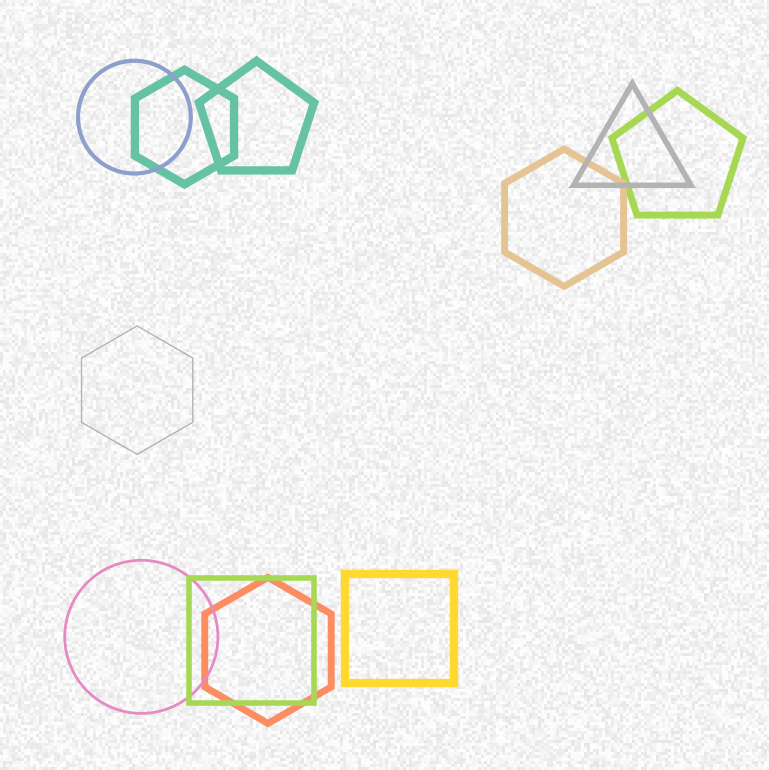[{"shape": "pentagon", "thickness": 3, "radius": 0.39, "center": [0.333, 0.842]}, {"shape": "hexagon", "thickness": 3, "radius": 0.37, "center": [0.24, 0.835]}, {"shape": "hexagon", "thickness": 2.5, "radius": 0.47, "center": [0.348, 0.155]}, {"shape": "circle", "thickness": 1.5, "radius": 0.37, "center": [0.175, 0.848]}, {"shape": "circle", "thickness": 1, "radius": 0.5, "center": [0.184, 0.173]}, {"shape": "square", "thickness": 2, "radius": 0.41, "center": [0.327, 0.168]}, {"shape": "pentagon", "thickness": 2.5, "radius": 0.45, "center": [0.88, 0.793]}, {"shape": "square", "thickness": 3, "radius": 0.36, "center": [0.518, 0.184]}, {"shape": "hexagon", "thickness": 2.5, "radius": 0.45, "center": [0.733, 0.717]}, {"shape": "triangle", "thickness": 2, "radius": 0.44, "center": [0.821, 0.803]}, {"shape": "hexagon", "thickness": 0.5, "radius": 0.42, "center": [0.178, 0.493]}]